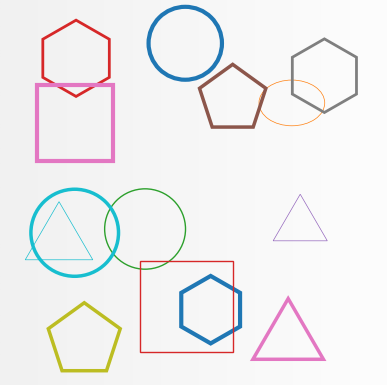[{"shape": "hexagon", "thickness": 3, "radius": 0.44, "center": [0.544, 0.196]}, {"shape": "circle", "thickness": 3, "radius": 0.47, "center": [0.478, 0.888]}, {"shape": "oval", "thickness": 0.5, "radius": 0.42, "center": [0.753, 0.733]}, {"shape": "circle", "thickness": 1, "radius": 0.52, "center": [0.374, 0.405]}, {"shape": "hexagon", "thickness": 2, "radius": 0.5, "center": [0.196, 0.849]}, {"shape": "square", "thickness": 1, "radius": 0.59, "center": [0.481, 0.204]}, {"shape": "triangle", "thickness": 0.5, "radius": 0.4, "center": [0.775, 0.415]}, {"shape": "pentagon", "thickness": 2.5, "radius": 0.45, "center": [0.6, 0.743]}, {"shape": "square", "thickness": 3, "radius": 0.49, "center": [0.193, 0.681]}, {"shape": "triangle", "thickness": 2.5, "radius": 0.53, "center": [0.744, 0.119]}, {"shape": "hexagon", "thickness": 2, "radius": 0.48, "center": [0.837, 0.803]}, {"shape": "pentagon", "thickness": 2.5, "radius": 0.49, "center": [0.217, 0.116]}, {"shape": "circle", "thickness": 2.5, "radius": 0.57, "center": [0.193, 0.395]}, {"shape": "triangle", "thickness": 0.5, "radius": 0.5, "center": [0.152, 0.376]}]